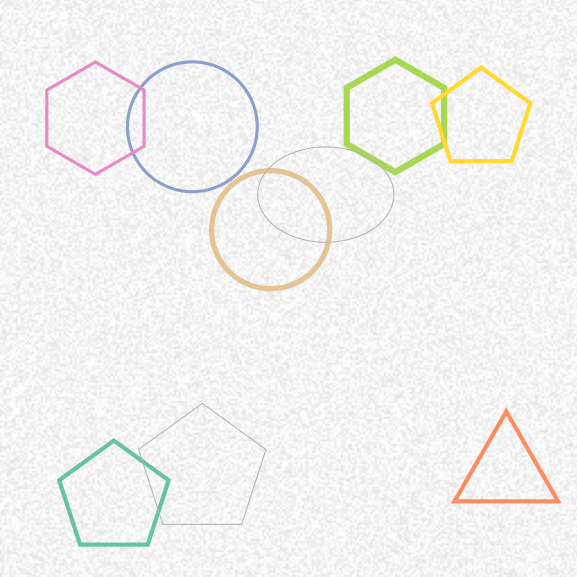[{"shape": "pentagon", "thickness": 2, "radius": 0.5, "center": [0.197, 0.137]}, {"shape": "triangle", "thickness": 2, "radius": 0.52, "center": [0.877, 0.183]}, {"shape": "circle", "thickness": 1.5, "radius": 0.56, "center": [0.333, 0.78]}, {"shape": "hexagon", "thickness": 1.5, "radius": 0.49, "center": [0.165, 0.794]}, {"shape": "hexagon", "thickness": 3, "radius": 0.49, "center": [0.685, 0.798]}, {"shape": "pentagon", "thickness": 2, "radius": 0.45, "center": [0.833, 0.793]}, {"shape": "circle", "thickness": 2.5, "radius": 0.51, "center": [0.469, 0.601]}, {"shape": "oval", "thickness": 0.5, "radius": 0.59, "center": [0.564, 0.662]}, {"shape": "pentagon", "thickness": 0.5, "radius": 0.58, "center": [0.35, 0.185]}]